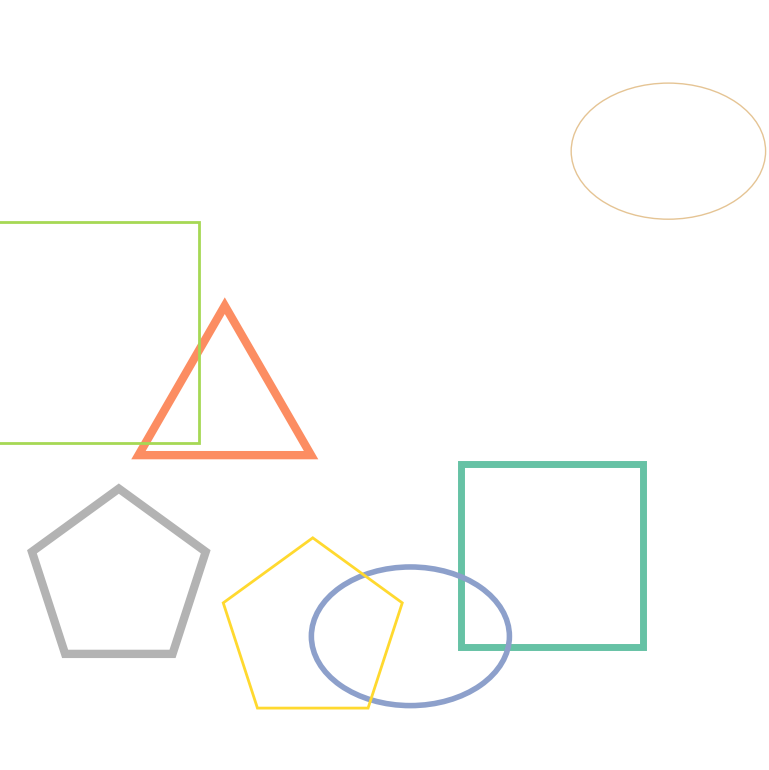[{"shape": "square", "thickness": 2.5, "radius": 0.59, "center": [0.717, 0.279]}, {"shape": "triangle", "thickness": 3, "radius": 0.65, "center": [0.292, 0.474]}, {"shape": "oval", "thickness": 2, "radius": 0.64, "center": [0.533, 0.174]}, {"shape": "square", "thickness": 1, "radius": 0.72, "center": [0.114, 0.568]}, {"shape": "pentagon", "thickness": 1, "radius": 0.61, "center": [0.406, 0.179]}, {"shape": "oval", "thickness": 0.5, "radius": 0.63, "center": [0.868, 0.804]}, {"shape": "pentagon", "thickness": 3, "radius": 0.59, "center": [0.154, 0.247]}]